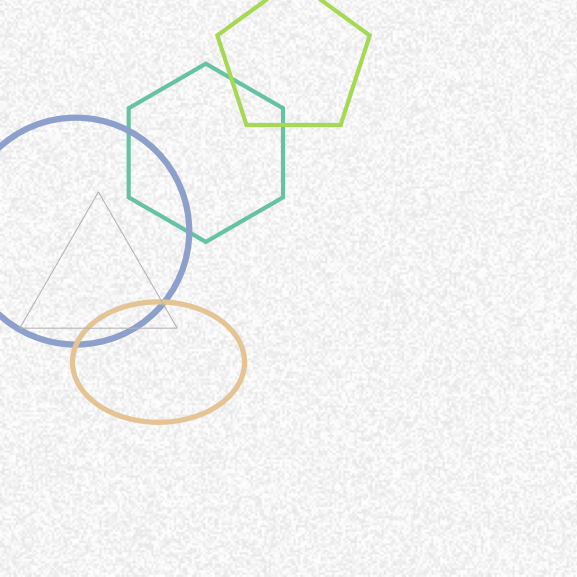[{"shape": "hexagon", "thickness": 2, "radius": 0.77, "center": [0.356, 0.735]}, {"shape": "circle", "thickness": 3, "radius": 0.98, "center": [0.131, 0.599]}, {"shape": "pentagon", "thickness": 2, "radius": 0.69, "center": [0.508, 0.895]}, {"shape": "oval", "thickness": 2.5, "radius": 0.74, "center": [0.274, 0.372]}, {"shape": "triangle", "thickness": 0.5, "radius": 0.79, "center": [0.171, 0.51]}]